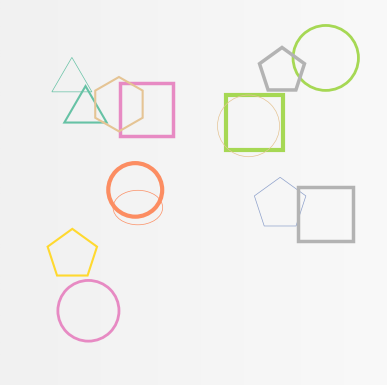[{"shape": "triangle", "thickness": 1.5, "radius": 0.32, "center": [0.221, 0.713]}, {"shape": "triangle", "thickness": 0.5, "radius": 0.3, "center": [0.186, 0.791]}, {"shape": "oval", "thickness": 0.5, "radius": 0.32, "center": [0.356, 0.461]}, {"shape": "circle", "thickness": 3, "radius": 0.35, "center": [0.349, 0.507]}, {"shape": "pentagon", "thickness": 0.5, "radius": 0.35, "center": [0.723, 0.47]}, {"shape": "square", "thickness": 2.5, "radius": 0.34, "center": [0.379, 0.717]}, {"shape": "circle", "thickness": 2, "radius": 0.39, "center": [0.228, 0.193]}, {"shape": "square", "thickness": 3, "radius": 0.36, "center": [0.657, 0.682]}, {"shape": "circle", "thickness": 2, "radius": 0.42, "center": [0.841, 0.85]}, {"shape": "pentagon", "thickness": 1.5, "radius": 0.33, "center": [0.187, 0.339]}, {"shape": "circle", "thickness": 0.5, "radius": 0.4, "center": [0.641, 0.673]}, {"shape": "hexagon", "thickness": 1.5, "radius": 0.35, "center": [0.307, 0.729]}, {"shape": "pentagon", "thickness": 2.5, "radius": 0.31, "center": [0.728, 0.816]}, {"shape": "square", "thickness": 2.5, "radius": 0.35, "center": [0.84, 0.445]}]